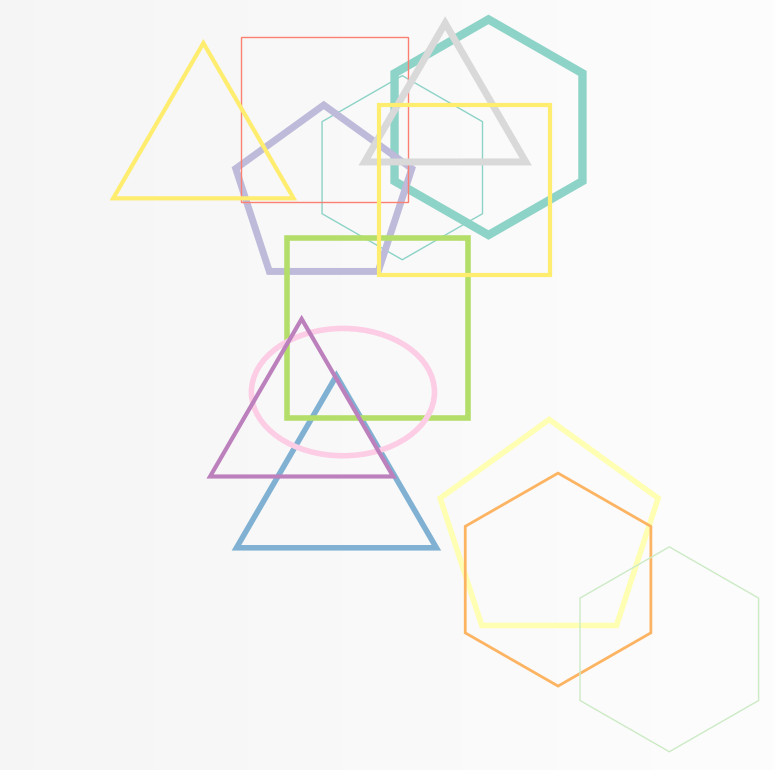[{"shape": "hexagon", "thickness": 3, "radius": 0.7, "center": [0.63, 0.835]}, {"shape": "hexagon", "thickness": 0.5, "radius": 0.6, "center": [0.519, 0.782]}, {"shape": "pentagon", "thickness": 2, "radius": 0.74, "center": [0.709, 0.307]}, {"shape": "pentagon", "thickness": 2.5, "radius": 0.6, "center": [0.418, 0.744]}, {"shape": "square", "thickness": 0.5, "radius": 0.54, "center": [0.419, 0.845]}, {"shape": "triangle", "thickness": 2, "radius": 0.74, "center": [0.434, 0.363]}, {"shape": "hexagon", "thickness": 1, "radius": 0.69, "center": [0.72, 0.247]}, {"shape": "square", "thickness": 2, "radius": 0.58, "center": [0.487, 0.574]}, {"shape": "oval", "thickness": 2, "radius": 0.59, "center": [0.442, 0.491]}, {"shape": "triangle", "thickness": 2.5, "radius": 0.6, "center": [0.574, 0.85]}, {"shape": "triangle", "thickness": 1.5, "radius": 0.68, "center": [0.389, 0.449]}, {"shape": "hexagon", "thickness": 0.5, "radius": 0.67, "center": [0.864, 0.157]}, {"shape": "square", "thickness": 1.5, "radius": 0.55, "center": [0.599, 0.754]}, {"shape": "triangle", "thickness": 1.5, "radius": 0.67, "center": [0.262, 0.81]}]